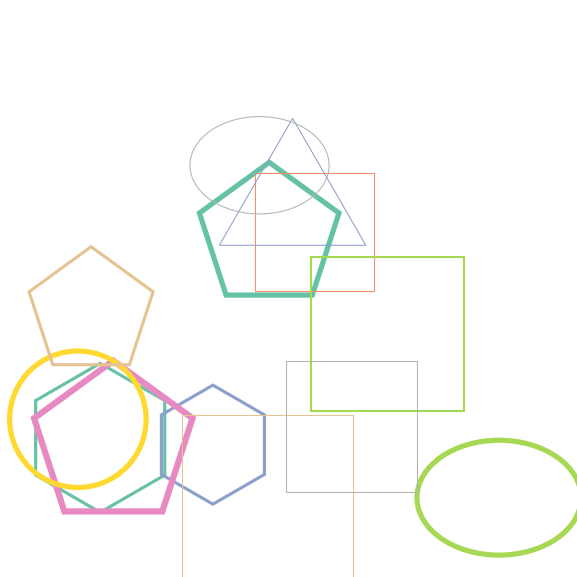[{"shape": "pentagon", "thickness": 2.5, "radius": 0.64, "center": [0.466, 0.591]}, {"shape": "hexagon", "thickness": 1.5, "radius": 0.65, "center": [0.173, 0.241]}, {"shape": "square", "thickness": 0.5, "radius": 0.51, "center": [0.544, 0.598]}, {"shape": "triangle", "thickness": 0.5, "radius": 0.73, "center": [0.507, 0.648]}, {"shape": "hexagon", "thickness": 1.5, "radius": 0.52, "center": [0.369, 0.229]}, {"shape": "pentagon", "thickness": 3, "radius": 0.72, "center": [0.196, 0.23]}, {"shape": "square", "thickness": 1, "radius": 0.67, "center": [0.671, 0.421]}, {"shape": "oval", "thickness": 2.5, "radius": 0.71, "center": [0.864, 0.137]}, {"shape": "circle", "thickness": 2.5, "radius": 0.59, "center": [0.135, 0.273]}, {"shape": "square", "thickness": 0.5, "radius": 0.74, "center": [0.463, 0.133]}, {"shape": "pentagon", "thickness": 1.5, "radius": 0.56, "center": [0.158, 0.459]}, {"shape": "square", "thickness": 0.5, "radius": 0.57, "center": [0.608, 0.261]}, {"shape": "oval", "thickness": 0.5, "radius": 0.6, "center": [0.449, 0.713]}]